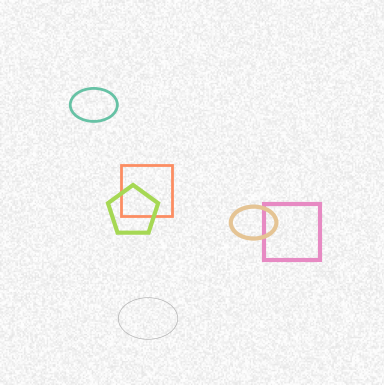[{"shape": "oval", "thickness": 2, "radius": 0.31, "center": [0.244, 0.728]}, {"shape": "square", "thickness": 2, "radius": 0.33, "center": [0.38, 0.506]}, {"shape": "square", "thickness": 3, "radius": 0.36, "center": [0.758, 0.397]}, {"shape": "pentagon", "thickness": 3, "radius": 0.34, "center": [0.346, 0.451]}, {"shape": "oval", "thickness": 3, "radius": 0.3, "center": [0.659, 0.422]}, {"shape": "oval", "thickness": 0.5, "radius": 0.39, "center": [0.385, 0.173]}]